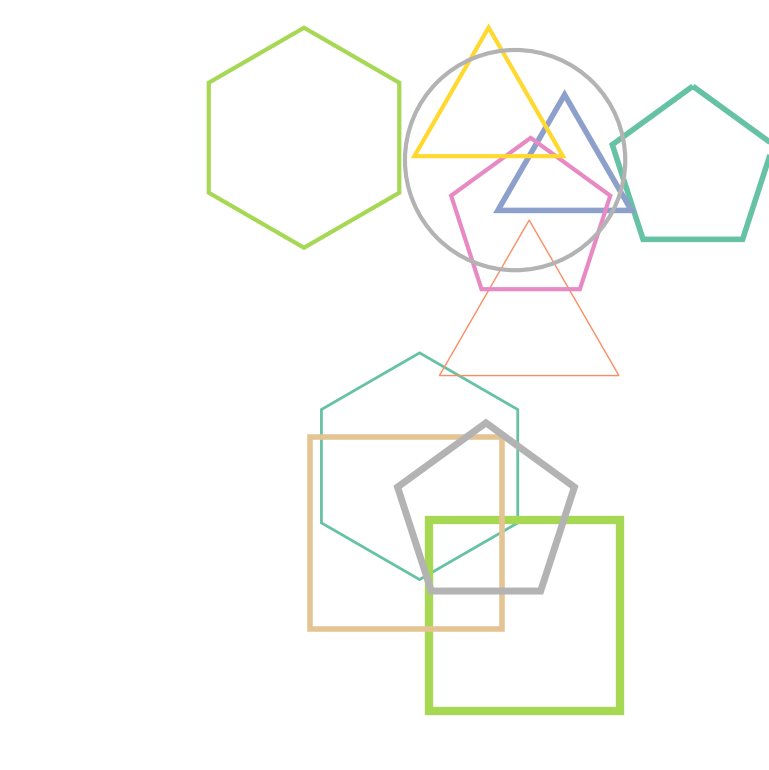[{"shape": "pentagon", "thickness": 2, "radius": 0.55, "center": [0.9, 0.778]}, {"shape": "hexagon", "thickness": 1, "radius": 0.74, "center": [0.545, 0.395]}, {"shape": "triangle", "thickness": 0.5, "radius": 0.67, "center": [0.687, 0.58]}, {"shape": "triangle", "thickness": 2, "radius": 0.5, "center": [0.733, 0.777]}, {"shape": "pentagon", "thickness": 1.5, "radius": 0.54, "center": [0.689, 0.712]}, {"shape": "square", "thickness": 3, "radius": 0.62, "center": [0.681, 0.201]}, {"shape": "hexagon", "thickness": 1.5, "radius": 0.71, "center": [0.395, 0.821]}, {"shape": "triangle", "thickness": 1.5, "radius": 0.56, "center": [0.635, 0.853]}, {"shape": "square", "thickness": 2, "radius": 0.62, "center": [0.527, 0.308]}, {"shape": "pentagon", "thickness": 2.5, "radius": 0.6, "center": [0.631, 0.33]}, {"shape": "circle", "thickness": 1.5, "radius": 0.72, "center": [0.669, 0.792]}]